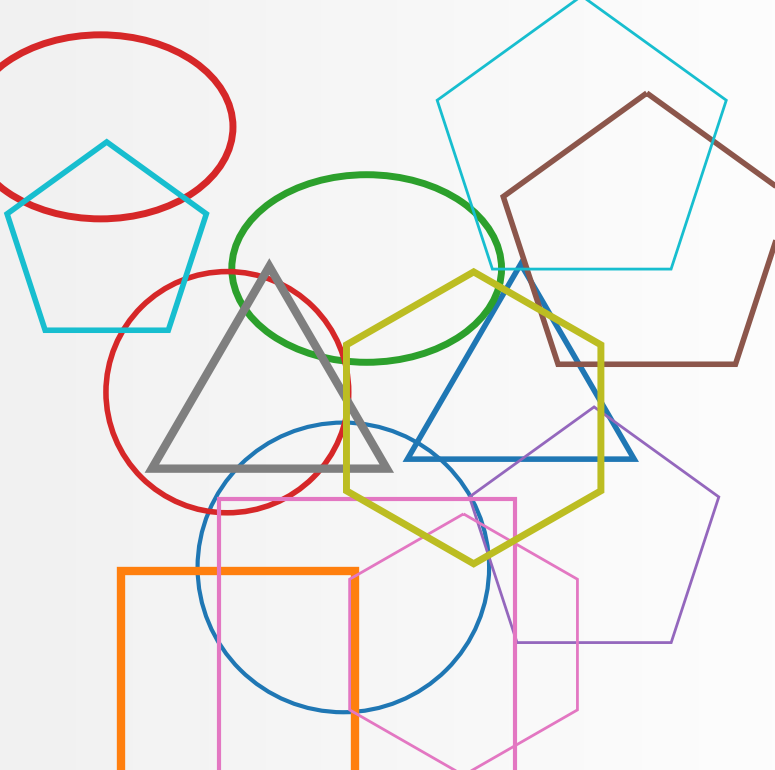[{"shape": "triangle", "thickness": 2, "radius": 0.84, "center": [0.672, 0.488]}, {"shape": "circle", "thickness": 1.5, "radius": 0.94, "center": [0.443, 0.263]}, {"shape": "square", "thickness": 3, "radius": 0.76, "center": [0.307, 0.108]}, {"shape": "oval", "thickness": 2.5, "radius": 0.87, "center": [0.473, 0.651]}, {"shape": "circle", "thickness": 2, "radius": 0.78, "center": [0.293, 0.491]}, {"shape": "oval", "thickness": 2.5, "radius": 0.85, "center": [0.13, 0.835]}, {"shape": "pentagon", "thickness": 1, "radius": 0.85, "center": [0.767, 0.302]}, {"shape": "pentagon", "thickness": 2, "radius": 0.97, "center": [0.835, 0.684]}, {"shape": "square", "thickness": 1.5, "radius": 0.96, "center": [0.474, 0.161]}, {"shape": "hexagon", "thickness": 1, "radius": 0.85, "center": [0.598, 0.163]}, {"shape": "triangle", "thickness": 3, "radius": 0.88, "center": [0.348, 0.479]}, {"shape": "hexagon", "thickness": 2.5, "radius": 0.95, "center": [0.611, 0.457]}, {"shape": "pentagon", "thickness": 1, "radius": 0.98, "center": [0.751, 0.809]}, {"shape": "pentagon", "thickness": 2, "radius": 0.68, "center": [0.138, 0.68]}]